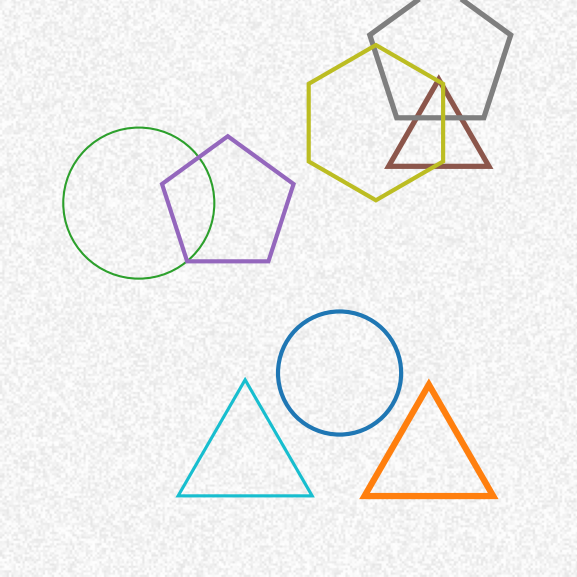[{"shape": "circle", "thickness": 2, "radius": 0.53, "center": [0.588, 0.353]}, {"shape": "triangle", "thickness": 3, "radius": 0.64, "center": [0.743, 0.205]}, {"shape": "circle", "thickness": 1, "radius": 0.65, "center": [0.24, 0.647]}, {"shape": "pentagon", "thickness": 2, "radius": 0.6, "center": [0.394, 0.643]}, {"shape": "triangle", "thickness": 2.5, "radius": 0.5, "center": [0.76, 0.761]}, {"shape": "pentagon", "thickness": 2.5, "radius": 0.64, "center": [0.762, 0.899]}, {"shape": "hexagon", "thickness": 2, "radius": 0.67, "center": [0.651, 0.787]}, {"shape": "triangle", "thickness": 1.5, "radius": 0.67, "center": [0.424, 0.207]}]